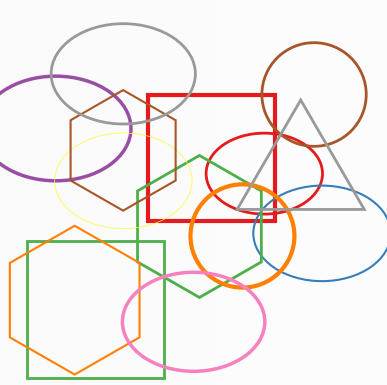[{"shape": "square", "thickness": 3, "radius": 0.82, "center": [0.547, 0.589]}, {"shape": "oval", "thickness": 2, "radius": 0.75, "center": [0.682, 0.549]}, {"shape": "oval", "thickness": 1.5, "radius": 0.89, "center": [0.831, 0.394]}, {"shape": "square", "thickness": 2, "radius": 0.89, "center": [0.246, 0.196]}, {"shape": "hexagon", "thickness": 2, "radius": 0.92, "center": [0.515, 0.412]}, {"shape": "oval", "thickness": 2.5, "radius": 0.97, "center": [0.144, 0.666]}, {"shape": "hexagon", "thickness": 1.5, "radius": 0.97, "center": [0.193, 0.22]}, {"shape": "circle", "thickness": 3, "radius": 0.67, "center": [0.626, 0.387]}, {"shape": "oval", "thickness": 0.5, "radius": 0.89, "center": [0.318, 0.53]}, {"shape": "circle", "thickness": 2, "radius": 0.67, "center": [0.81, 0.755]}, {"shape": "hexagon", "thickness": 1.5, "radius": 0.78, "center": [0.318, 0.609]}, {"shape": "oval", "thickness": 2.5, "radius": 0.92, "center": [0.5, 0.164]}, {"shape": "triangle", "thickness": 2, "radius": 0.95, "center": [0.776, 0.551]}, {"shape": "oval", "thickness": 2, "radius": 0.93, "center": [0.318, 0.808]}]